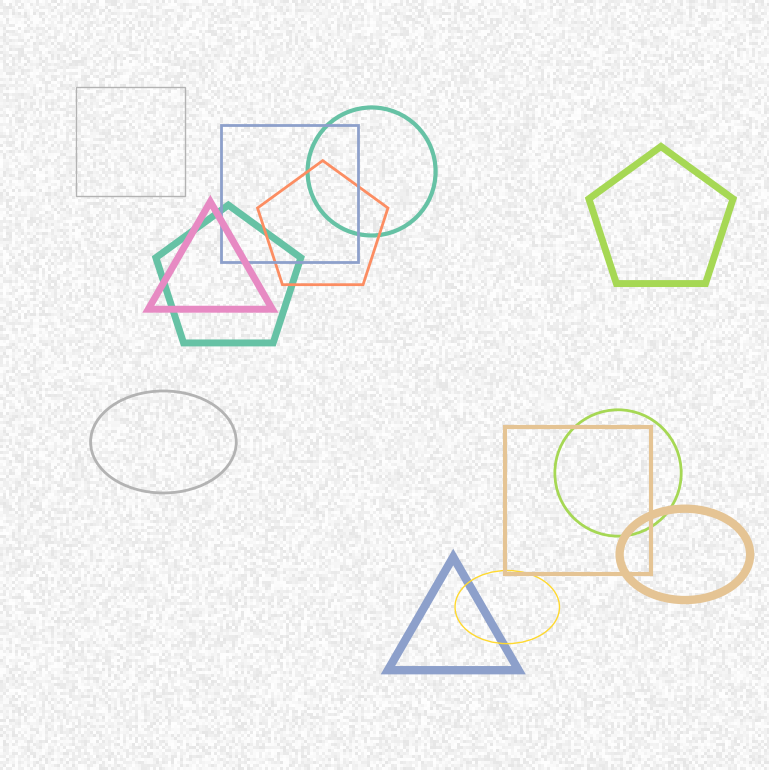[{"shape": "pentagon", "thickness": 2.5, "radius": 0.49, "center": [0.297, 0.635]}, {"shape": "circle", "thickness": 1.5, "radius": 0.42, "center": [0.483, 0.777]}, {"shape": "pentagon", "thickness": 1, "radius": 0.45, "center": [0.419, 0.702]}, {"shape": "square", "thickness": 1, "radius": 0.45, "center": [0.376, 0.749]}, {"shape": "triangle", "thickness": 3, "radius": 0.49, "center": [0.589, 0.179]}, {"shape": "triangle", "thickness": 2.5, "radius": 0.47, "center": [0.273, 0.645]}, {"shape": "pentagon", "thickness": 2.5, "radius": 0.49, "center": [0.858, 0.711]}, {"shape": "circle", "thickness": 1, "radius": 0.41, "center": [0.803, 0.386]}, {"shape": "oval", "thickness": 0.5, "radius": 0.34, "center": [0.659, 0.212]}, {"shape": "square", "thickness": 1.5, "radius": 0.48, "center": [0.751, 0.35]}, {"shape": "oval", "thickness": 3, "radius": 0.42, "center": [0.889, 0.28]}, {"shape": "oval", "thickness": 1, "radius": 0.47, "center": [0.212, 0.426]}, {"shape": "square", "thickness": 0.5, "radius": 0.35, "center": [0.17, 0.816]}]